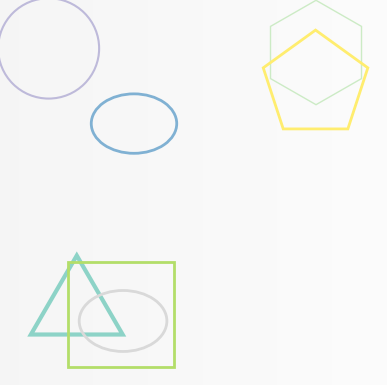[{"shape": "triangle", "thickness": 3, "radius": 0.68, "center": [0.198, 0.199]}, {"shape": "circle", "thickness": 1.5, "radius": 0.65, "center": [0.126, 0.874]}, {"shape": "oval", "thickness": 2, "radius": 0.55, "center": [0.346, 0.679]}, {"shape": "square", "thickness": 2, "radius": 0.68, "center": [0.312, 0.184]}, {"shape": "oval", "thickness": 2, "radius": 0.57, "center": [0.318, 0.166]}, {"shape": "hexagon", "thickness": 1, "radius": 0.68, "center": [0.816, 0.864]}, {"shape": "pentagon", "thickness": 2, "radius": 0.71, "center": [0.814, 0.78]}]